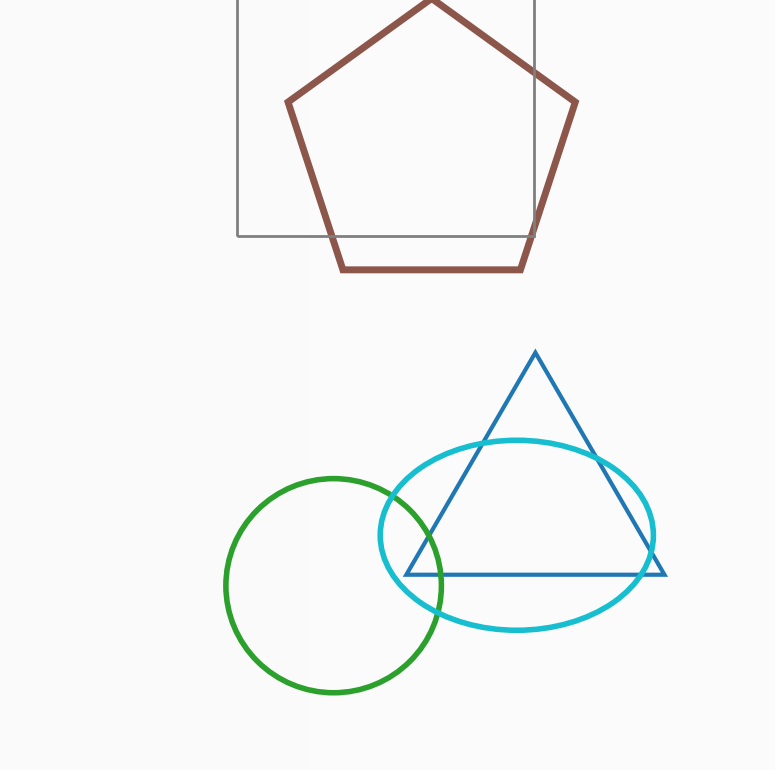[{"shape": "triangle", "thickness": 1.5, "radius": 0.96, "center": [0.691, 0.35]}, {"shape": "circle", "thickness": 2, "radius": 0.7, "center": [0.431, 0.239]}, {"shape": "pentagon", "thickness": 2.5, "radius": 0.97, "center": [0.557, 0.807]}, {"shape": "square", "thickness": 1, "radius": 0.96, "center": [0.498, 0.885]}, {"shape": "oval", "thickness": 2, "radius": 0.88, "center": [0.667, 0.305]}]